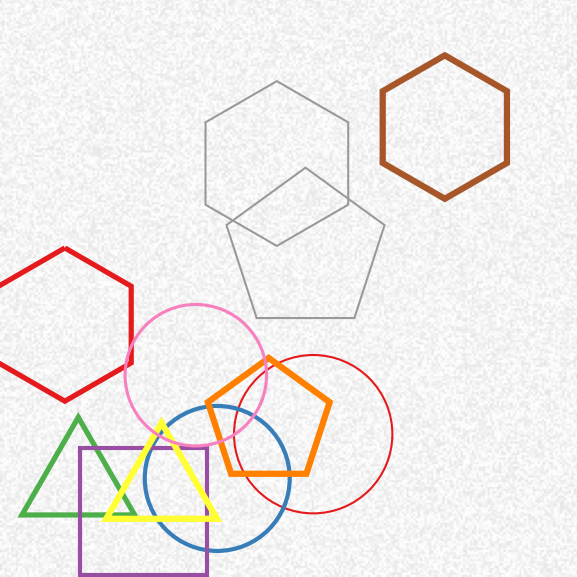[{"shape": "hexagon", "thickness": 2.5, "radius": 0.66, "center": [0.112, 0.437]}, {"shape": "circle", "thickness": 1, "radius": 0.69, "center": [0.542, 0.247]}, {"shape": "circle", "thickness": 2, "radius": 0.63, "center": [0.376, 0.171]}, {"shape": "triangle", "thickness": 2.5, "radius": 0.56, "center": [0.136, 0.164]}, {"shape": "square", "thickness": 2, "radius": 0.55, "center": [0.249, 0.113]}, {"shape": "pentagon", "thickness": 3, "radius": 0.55, "center": [0.465, 0.268]}, {"shape": "triangle", "thickness": 3, "radius": 0.55, "center": [0.28, 0.156]}, {"shape": "hexagon", "thickness": 3, "radius": 0.62, "center": [0.77, 0.779]}, {"shape": "circle", "thickness": 1.5, "radius": 0.61, "center": [0.339, 0.349]}, {"shape": "pentagon", "thickness": 1, "radius": 0.72, "center": [0.529, 0.565]}, {"shape": "hexagon", "thickness": 1, "radius": 0.71, "center": [0.479, 0.716]}]